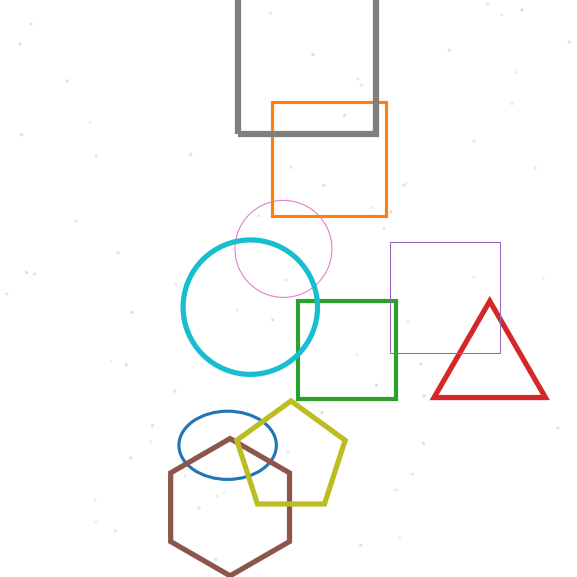[{"shape": "oval", "thickness": 1.5, "radius": 0.42, "center": [0.394, 0.228]}, {"shape": "square", "thickness": 1.5, "radius": 0.49, "center": [0.569, 0.724]}, {"shape": "square", "thickness": 2, "radius": 0.42, "center": [0.601, 0.393]}, {"shape": "triangle", "thickness": 2.5, "radius": 0.56, "center": [0.848, 0.366]}, {"shape": "square", "thickness": 0.5, "radius": 0.48, "center": [0.771, 0.484]}, {"shape": "hexagon", "thickness": 2.5, "radius": 0.59, "center": [0.398, 0.121]}, {"shape": "circle", "thickness": 0.5, "radius": 0.42, "center": [0.491, 0.568]}, {"shape": "square", "thickness": 3, "radius": 0.59, "center": [0.531, 0.886]}, {"shape": "pentagon", "thickness": 2.5, "radius": 0.49, "center": [0.504, 0.206]}, {"shape": "circle", "thickness": 2.5, "radius": 0.58, "center": [0.433, 0.467]}]